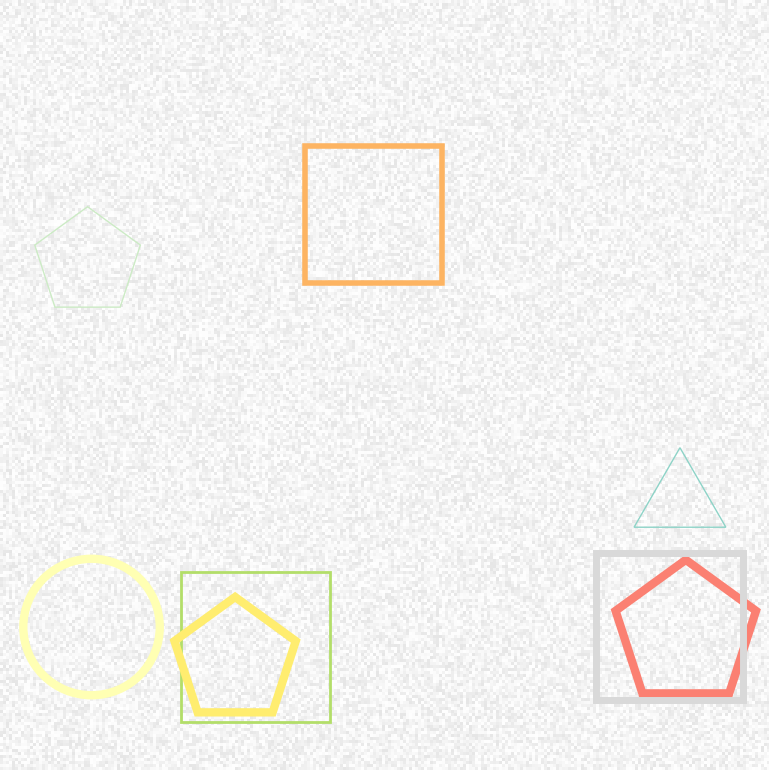[{"shape": "triangle", "thickness": 0.5, "radius": 0.34, "center": [0.883, 0.35]}, {"shape": "circle", "thickness": 3, "radius": 0.44, "center": [0.119, 0.186]}, {"shape": "pentagon", "thickness": 3, "radius": 0.48, "center": [0.891, 0.177]}, {"shape": "square", "thickness": 2, "radius": 0.44, "center": [0.485, 0.722]}, {"shape": "square", "thickness": 1, "radius": 0.49, "center": [0.332, 0.16]}, {"shape": "square", "thickness": 2.5, "radius": 0.48, "center": [0.869, 0.187]}, {"shape": "pentagon", "thickness": 0.5, "radius": 0.36, "center": [0.114, 0.659]}, {"shape": "pentagon", "thickness": 3, "radius": 0.41, "center": [0.305, 0.142]}]